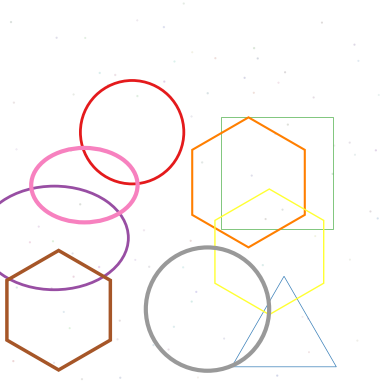[{"shape": "circle", "thickness": 2, "radius": 0.67, "center": [0.343, 0.657]}, {"shape": "triangle", "thickness": 0.5, "radius": 0.78, "center": [0.738, 0.126]}, {"shape": "square", "thickness": 0.5, "radius": 0.73, "center": [0.718, 0.55]}, {"shape": "oval", "thickness": 2, "radius": 0.96, "center": [0.141, 0.382]}, {"shape": "hexagon", "thickness": 1.5, "radius": 0.84, "center": [0.645, 0.526]}, {"shape": "hexagon", "thickness": 1, "radius": 0.82, "center": [0.7, 0.346]}, {"shape": "hexagon", "thickness": 2.5, "radius": 0.78, "center": [0.152, 0.194]}, {"shape": "oval", "thickness": 3, "radius": 0.69, "center": [0.219, 0.519]}, {"shape": "circle", "thickness": 3, "radius": 0.8, "center": [0.539, 0.197]}]